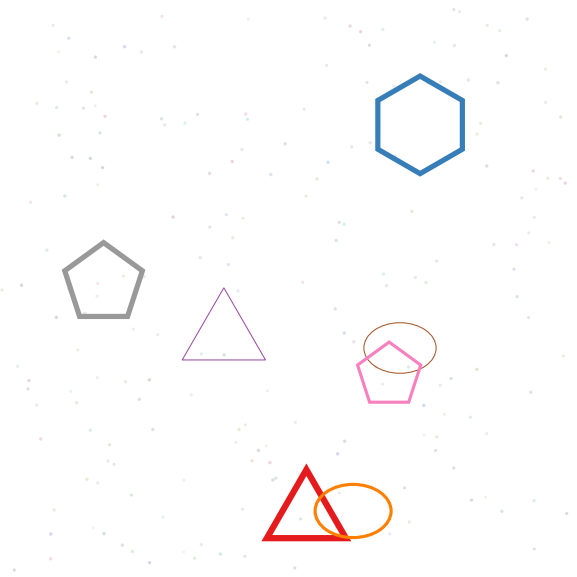[{"shape": "triangle", "thickness": 3, "radius": 0.4, "center": [0.531, 0.107]}, {"shape": "hexagon", "thickness": 2.5, "radius": 0.42, "center": [0.727, 0.783]}, {"shape": "triangle", "thickness": 0.5, "radius": 0.42, "center": [0.388, 0.417]}, {"shape": "oval", "thickness": 1.5, "radius": 0.33, "center": [0.611, 0.114]}, {"shape": "oval", "thickness": 0.5, "radius": 0.31, "center": [0.693, 0.397]}, {"shape": "pentagon", "thickness": 1.5, "radius": 0.29, "center": [0.674, 0.349]}, {"shape": "pentagon", "thickness": 2.5, "radius": 0.35, "center": [0.179, 0.508]}]